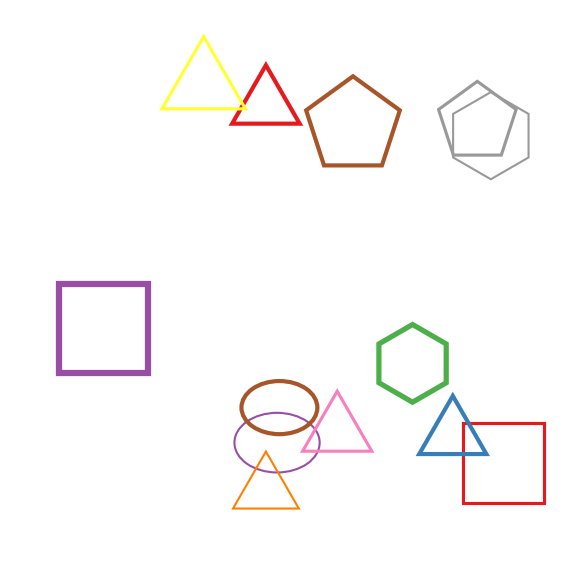[{"shape": "square", "thickness": 1.5, "radius": 0.35, "center": [0.872, 0.198]}, {"shape": "triangle", "thickness": 2, "radius": 0.34, "center": [0.46, 0.819]}, {"shape": "triangle", "thickness": 2, "radius": 0.34, "center": [0.784, 0.246]}, {"shape": "hexagon", "thickness": 2.5, "radius": 0.34, "center": [0.714, 0.37]}, {"shape": "oval", "thickness": 1, "radius": 0.37, "center": [0.48, 0.233]}, {"shape": "square", "thickness": 3, "radius": 0.38, "center": [0.179, 0.43]}, {"shape": "triangle", "thickness": 1, "radius": 0.33, "center": [0.46, 0.151]}, {"shape": "triangle", "thickness": 1.5, "radius": 0.42, "center": [0.353, 0.852]}, {"shape": "pentagon", "thickness": 2, "radius": 0.43, "center": [0.611, 0.782]}, {"shape": "oval", "thickness": 2, "radius": 0.33, "center": [0.484, 0.293]}, {"shape": "triangle", "thickness": 1.5, "radius": 0.35, "center": [0.584, 0.252]}, {"shape": "hexagon", "thickness": 1, "radius": 0.38, "center": [0.85, 0.764]}, {"shape": "pentagon", "thickness": 1.5, "radius": 0.35, "center": [0.827, 0.788]}]